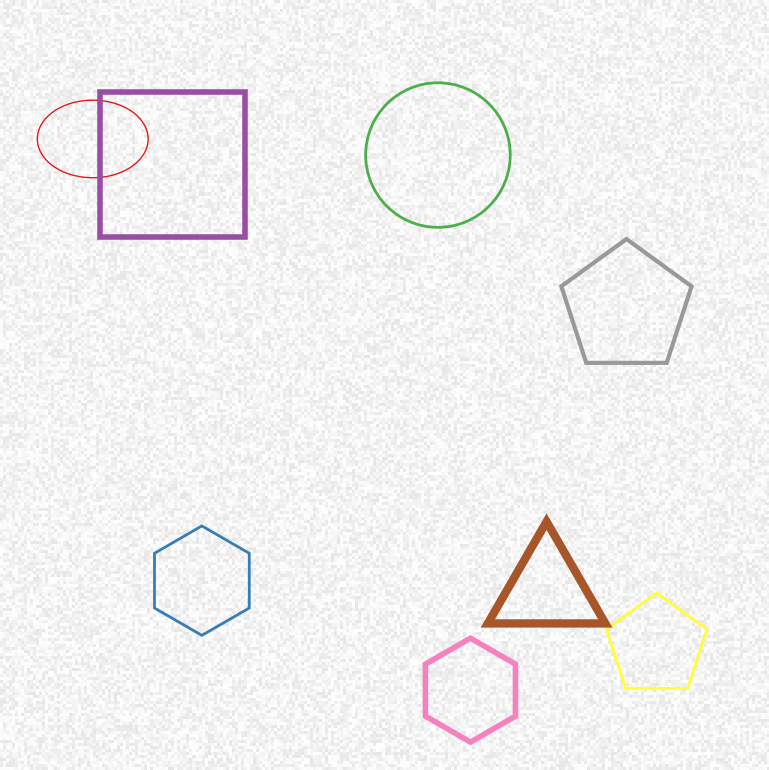[{"shape": "oval", "thickness": 0.5, "radius": 0.36, "center": [0.12, 0.82]}, {"shape": "hexagon", "thickness": 1, "radius": 0.36, "center": [0.262, 0.246]}, {"shape": "circle", "thickness": 1, "radius": 0.47, "center": [0.569, 0.799]}, {"shape": "square", "thickness": 2, "radius": 0.47, "center": [0.223, 0.787]}, {"shape": "pentagon", "thickness": 1, "radius": 0.34, "center": [0.853, 0.161]}, {"shape": "triangle", "thickness": 3, "radius": 0.44, "center": [0.71, 0.234]}, {"shape": "hexagon", "thickness": 2, "radius": 0.34, "center": [0.611, 0.104]}, {"shape": "pentagon", "thickness": 1.5, "radius": 0.44, "center": [0.814, 0.601]}]